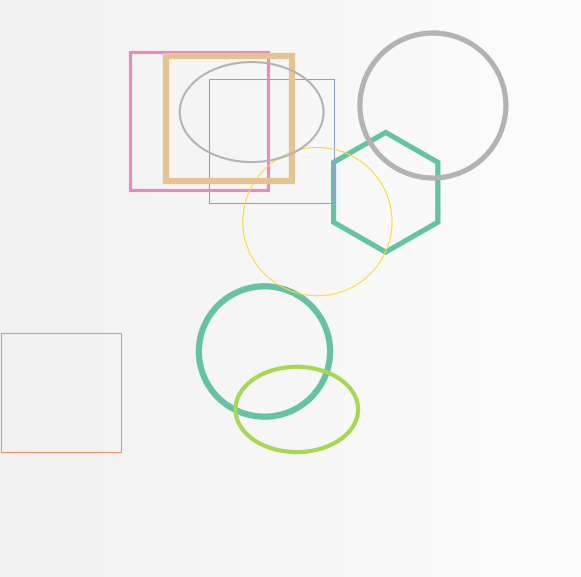[{"shape": "circle", "thickness": 3, "radius": 0.56, "center": [0.455, 0.39]}, {"shape": "hexagon", "thickness": 2.5, "radius": 0.52, "center": [0.664, 0.666]}, {"shape": "square", "thickness": 0.5, "radius": 0.52, "center": [0.105, 0.32]}, {"shape": "square", "thickness": 0.5, "radius": 0.54, "center": [0.467, 0.755]}, {"shape": "square", "thickness": 1.5, "radius": 0.59, "center": [0.342, 0.79]}, {"shape": "oval", "thickness": 2, "radius": 0.53, "center": [0.511, 0.29]}, {"shape": "circle", "thickness": 0.5, "radius": 0.64, "center": [0.546, 0.615]}, {"shape": "square", "thickness": 3, "radius": 0.54, "center": [0.394, 0.794]}, {"shape": "circle", "thickness": 2.5, "radius": 0.63, "center": [0.745, 0.816]}, {"shape": "oval", "thickness": 1, "radius": 0.62, "center": [0.433, 0.805]}]